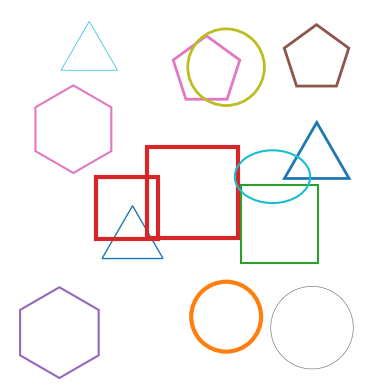[{"shape": "triangle", "thickness": 2, "radius": 0.48, "center": [0.823, 0.585]}, {"shape": "triangle", "thickness": 1, "radius": 0.46, "center": [0.344, 0.374]}, {"shape": "circle", "thickness": 3, "radius": 0.45, "center": [0.587, 0.177]}, {"shape": "square", "thickness": 1.5, "radius": 0.5, "center": [0.726, 0.418]}, {"shape": "square", "thickness": 3, "radius": 0.4, "center": [0.33, 0.459]}, {"shape": "square", "thickness": 3, "radius": 0.59, "center": [0.5, 0.5]}, {"shape": "hexagon", "thickness": 1.5, "radius": 0.59, "center": [0.154, 0.136]}, {"shape": "pentagon", "thickness": 2, "radius": 0.44, "center": [0.822, 0.848]}, {"shape": "pentagon", "thickness": 2, "radius": 0.45, "center": [0.536, 0.816]}, {"shape": "hexagon", "thickness": 1.5, "radius": 0.57, "center": [0.191, 0.664]}, {"shape": "circle", "thickness": 0.5, "radius": 0.54, "center": [0.81, 0.149]}, {"shape": "circle", "thickness": 2, "radius": 0.5, "center": [0.587, 0.825]}, {"shape": "oval", "thickness": 1.5, "radius": 0.49, "center": [0.708, 0.541]}, {"shape": "triangle", "thickness": 0.5, "radius": 0.42, "center": [0.232, 0.86]}]